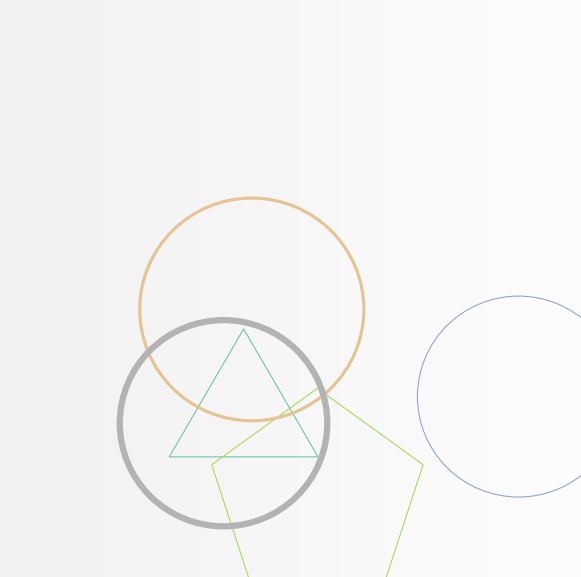[{"shape": "triangle", "thickness": 0.5, "radius": 0.74, "center": [0.419, 0.282]}, {"shape": "circle", "thickness": 0.5, "radius": 0.87, "center": [0.892, 0.312]}, {"shape": "pentagon", "thickness": 0.5, "radius": 0.96, "center": [0.546, 0.135]}, {"shape": "circle", "thickness": 1.5, "radius": 0.96, "center": [0.433, 0.463]}, {"shape": "circle", "thickness": 3, "radius": 0.89, "center": [0.385, 0.266]}]